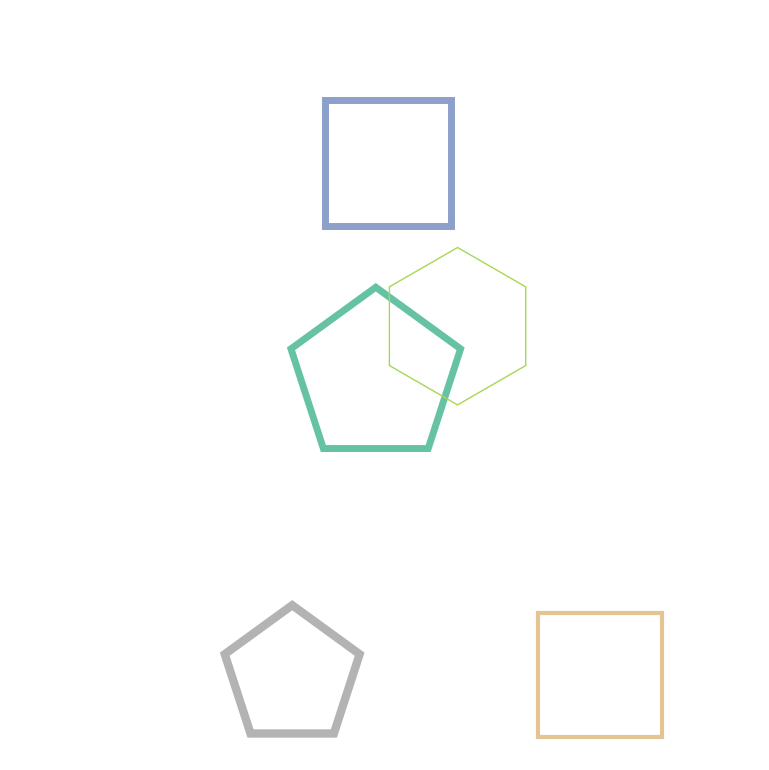[{"shape": "pentagon", "thickness": 2.5, "radius": 0.58, "center": [0.488, 0.511]}, {"shape": "square", "thickness": 2.5, "radius": 0.41, "center": [0.504, 0.789]}, {"shape": "hexagon", "thickness": 0.5, "radius": 0.51, "center": [0.594, 0.576]}, {"shape": "square", "thickness": 1.5, "radius": 0.4, "center": [0.78, 0.123]}, {"shape": "pentagon", "thickness": 3, "radius": 0.46, "center": [0.379, 0.122]}]